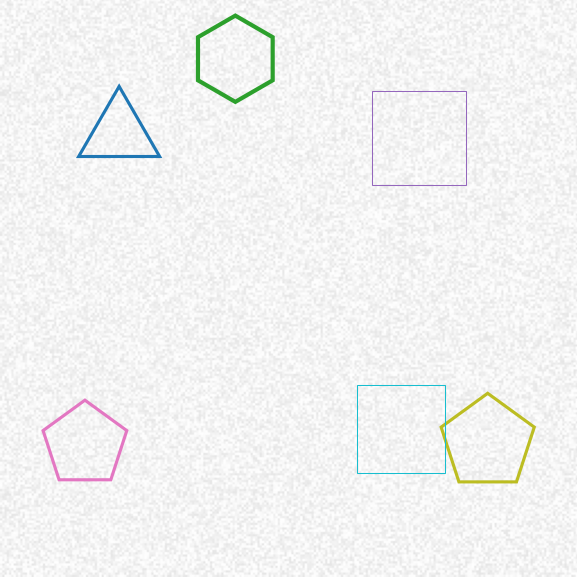[{"shape": "triangle", "thickness": 1.5, "radius": 0.4, "center": [0.206, 0.769]}, {"shape": "hexagon", "thickness": 2, "radius": 0.37, "center": [0.408, 0.897]}, {"shape": "square", "thickness": 0.5, "radius": 0.41, "center": [0.726, 0.761]}, {"shape": "pentagon", "thickness": 1.5, "radius": 0.38, "center": [0.147, 0.23]}, {"shape": "pentagon", "thickness": 1.5, "radius": 0.42, "center": [0.845, 0.233]}, {"shape": "square", "thickness": 0.5, "radius": 0.38, "center": [0.695, 0.257]}]